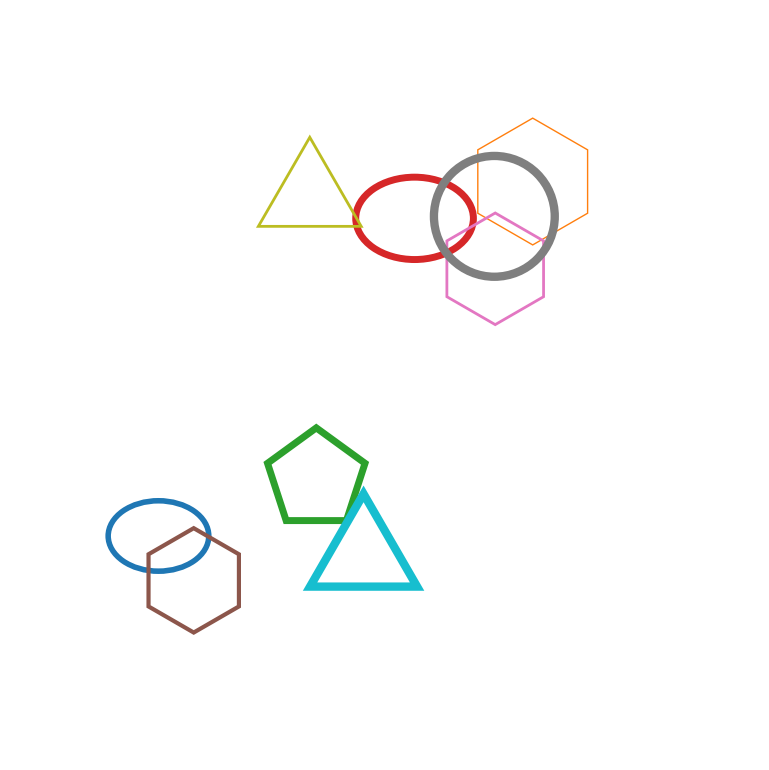[{"shape": "oval", "thickness": 2, "radius": 0.33, "center": [0.206, 0.304]}, {"shape": "hexagon", "thickness": 0.5, "radius": 0.41, "center": [0.692, 0.764]}, {"shape": "pentagon", "thickness": 2.5, "radius": 0.33, "center": [0.411, 0.378]}, {"shape": "oval", "thickness": 2.5, "radius": 0.38, "center": [0.538, 0.716]}, {"shape": "hexagon", "thickness": 1.5, "radius": 0.34, "center": [0.252, 0.246]}, {"shape": "hexagon", "thickness": 1, "radius": 0.36, "center": [0.643, 0.651]}, {"shape": "circle", "thickness": 3, "radius": 0.39, "center": [0.642, 0.719]}, {"shape": "triangle", "thickness": 1, "radius": 0.39, "center": [0.402, 0.745]}, {"shape": "triangle", "thickness": 3, "radius": 0.4, "center": [0.472, 0.278]}]